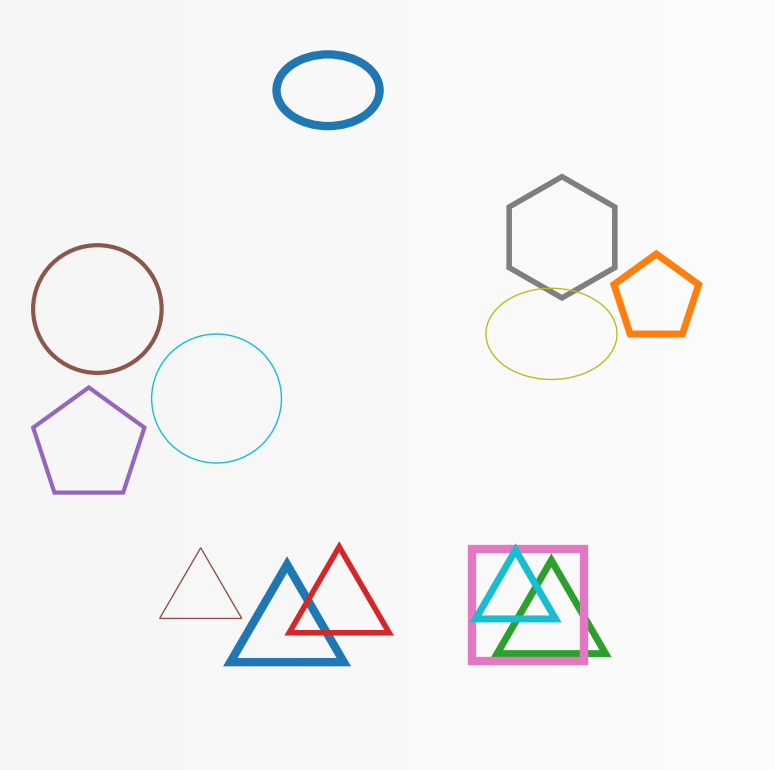[{"shape": "oval", "thickness": 3, "radius": 0.33, "center": [0.423, 0.883]}, {"shape": "triangle", "thickness": 3, "radius": 0.42, "center": [0.37, 0.182]}, {"shape": "pentagon", "thickness": 2.5, "radius": 0.29, "center": [0.847, 0.613]}, {"shape": "triangle", "thickness": 2.5, "radius": 0.4, "center": [0.711, 0.192]}, {"shape": "triangle", "thickness": 2, "radius": 0.37, "center": [0.438, 0.215]}, {"shape": "pentagon", "thickness": 1.5, "radius": 0.38, "center": [0.115, 0.421]}, {"shape": "circle", "thickness": 1.5, "radius": 0.41, "center": [0.126, 0.599]}, {"shape": "triangle", "thickness": 0.5, "radius": 0.31, "center": [0.259, 0.227]}, {"shape": "square", "thickness": 3, "radius": 0.36, "center": [0.681, 0.214]}, {"shape": "hexagon", "thickness": 2, "radius": 0.39, "center": [0.725, 0.692]}, {"shape": "oval", "thickness": 0.5, "radius": 0.42, "center": [0.712, 0.566]}, {"shape": "circle", "thickness": 0.5, "radius": 0.42, "center": [0.279, 0.482]}, {"shape": "triangle", "thickness": 2.5, "radius": 0.3, "center": [0.665, 0.226]}]